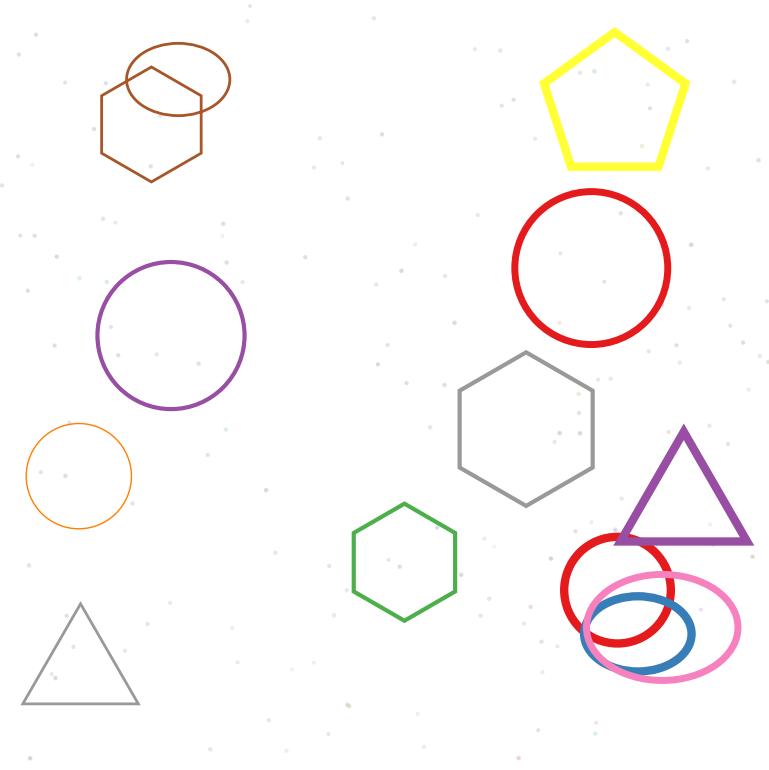[{"shape": "circle", "thickness": 3, "radius": 0.35, "center": [0.802, 0.234]}, {"shape": "circle", "thickness": 2.5, "radius": 0.5, "center": [0.768, 0.652]}, {"shape": "oval", "thickness": 3, "radius": 0.35, "center": [0.828, 0.177]}, {"shape": "hexagon", "thickness": 1.5, "radius": 0.38, "center": [0.525, 0.27]}, {"shape": "triangle", "thickness": 3, "radius": 0.47, "center": [0.888, 0.344]}, {"shape": "circle", "thickness": 1.5, "radius": 0.48, "center": [0.222, 0.564]}, {"shape": "circle", "thickness": 0.5, "radius": 0.34, "center": [0.102, 0.382]}, {"shape": "pentagon", "thickness": 3, "radius": 0.48, "center": [0.798, 0.862]}, {"shape": "oval", "thickness": 1, "radius": 0.34, "center": [0.231, 0.897]}, {"shape": "hexagon", "thickness": 1, "radius": 0.37, "center": [0.197, 0.838]}, {"shape": "oval", "thickness": 2.5, "radius": 0.49, "center": [0.86, 0.185]}, {"shape": "hexagon", "thickness": 1.5, "radius": 0.5, "center": [0.683, 0.443]}, {"shape": "triangle", "thickness": 1, "radius": 0.43, "center": [0.105, 0.129]}]